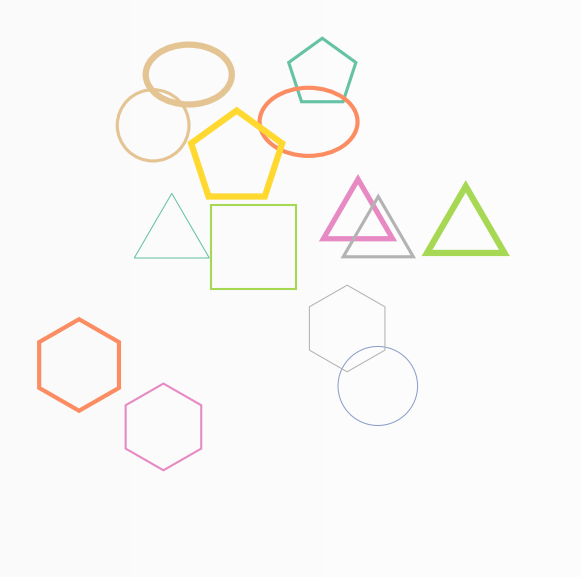[{"shape": "pentagon", "thickness": 1.5, "radius": 0.3, "center": [0.554, 0.872]}, {"shape": "triangle", "thickness": 0.5, "radius": 0.37, "center": [0.296, 0.59]}, {"shape": "hexagon", "thickness": 2, "radius": 0.4, "center": [0.136, 0.367]}, {"shape": "oval", "thickness": 2, "radius": 0.42, "center": [0.531, 0.788]}, {"shape": "circle", "thickness": 0.5, "radius": 0.34, "center": [0.65, 0.331]}, {"shape": "hexagon", "thickness": 1, "radius": 0.38, "center": [0.281, 0.26]}, {"shape": "triangle", "thickness": 2.5, "radius": 0.34, "center": [0.616, 0.62]}, {"shape": "triangle", "thickness": 3, "radius": 0.38, "center": [0.801, 0.6]}, {"shape": "square", "thickness": 1, "radius": 0.37, "center": [0.435, 0.571]}, {"shape": "pentagon", "thickness": 3, "radius": 0.41, "center": [0.407, 0.725]}, {"shape": "circle", "thickness": 1.5, "radius": 0.31, "center": [0.263, 0.782]}, {"shape": "oval", "thickness": 3, "radius": 0.37, "center": [0.325, 0.87]}, {"shape": "hexagon", "thickness": 0.5, "radius": 0.38, "center": [0.597, 0.43]}, {"shape": "triangle", "thickness": 1.5, "radius": 0.35, "center": [0.651, 0.589]}]